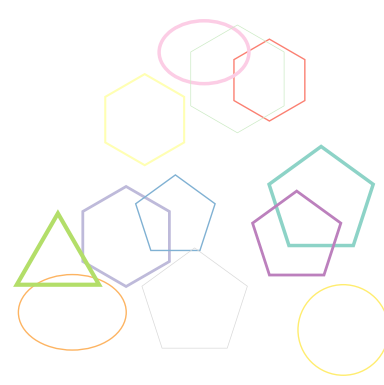[{"shape": "pentagon", "thickness": 2.5, "radius": 0.71, "center": [0.834, 0.477]}, {"shape": "hexagon", "thickness": 1.5, "radius": 0.59, "center": [0.376, 0.689]}, {"shape": "hexagon", "thickness": 2, "radius": 0.65, "center": [0.328, 0.386]}, {"shape": "hexagon", "thickness": 1, "radius": 0.53, "center": [0.7, 0.792]}, {"shape": "pentagon", "thickness": 1, "radius": 0.54, "center": [0.456, 0.437]}, {"shape": "oval", "thickness": 1, "radius": 0.7, "center": [0.188, 0.189]}, {"shape": "triangle", "thickness": 3, "radius": 0.62, "center": [0.15, 0.322]}, {"shape": "oval", "thickness": 2.5, "radius": 0.58, "center": [0.53, 0.864]}, {"shape": "pentagon", "thickness": 0.5, "radius": 0.72, "center": [0.506, 0.212]}, {"shape": "pentagon", "thickness": 2, "radius": 0.6, "center": [0.771, 0.383]}, {"shape": "hexagon", "thickness": 0.5, "radius": 0.7, "center": [0.617, 0.795]}, {"shape": "circle", "thickness": 1, "radius": 0.59, "center": [0.892, 0.143]}]